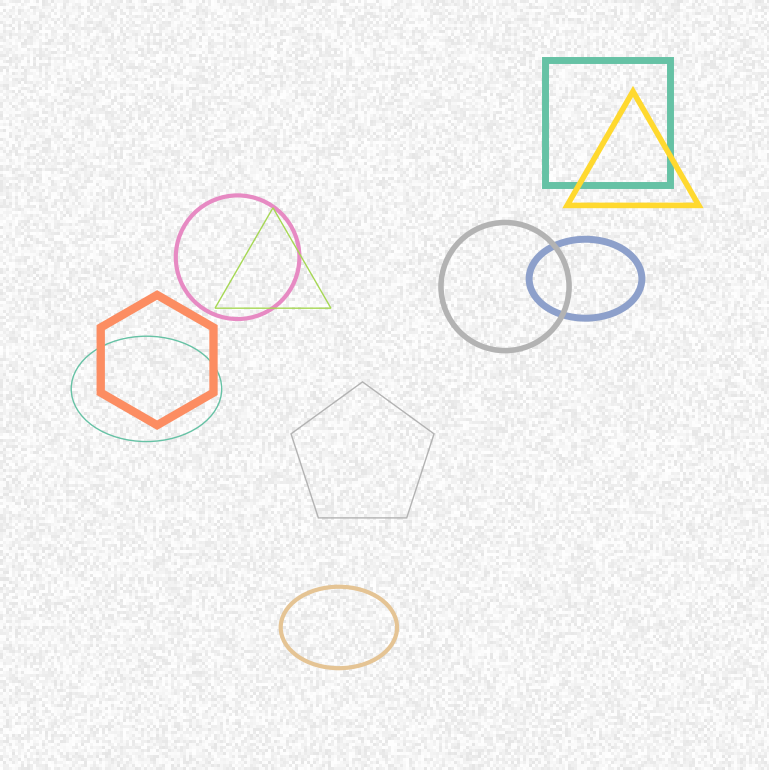[{"shape": "oval", "thickness": 0.5, "radius": 0.49, "center": [0.19, 0.495]}, {"shape": "square", "thickness": 2.5, "radius": 0.41, "center": [0.789, 0.841]}, {"shape": "hexagon", "thickness": 3, "radius": 0.42, "center": [0.204, 0.532]}, {"shape": "oval", "thickness": 2.5, "radius": 0.37, "center": [0.76, 0.638]}, {"shape": "circle", "thickness": 1.5, "radius": 0.4, "center": [0.309, 0.666]}, {"shape": "triangle", "thickness": 0.5, "radius": 0.43, "center": [0.355, 0.643]}, {"shape": "triangle", "thickness": 2, "radius": 0.49, "center": [0.822, 0.783]}, {"shape": "oval", "thickness": 1.5, "radius": 0.38, "center": [0.44, 0.185]}, {"shape": "pentagon", "thickness": 0.5, "radius": 0.49, "center": [0.471, 0.406]}, {"shape": "circle", "thickness": 2, "radius": 0.42, "center": [0.656, 0.628]}]